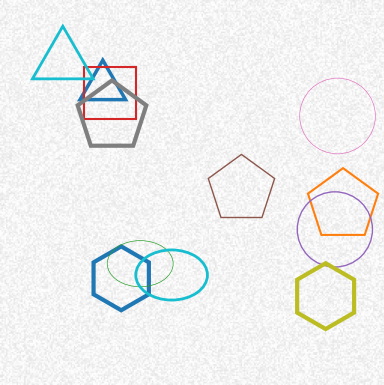[{"shape": "triangle", "thickness": 2.5, "radius": 0.34, "center": [0.267, 0.775]}, {"shape": "hexagon", "thickness": 3, "radius": 0.41, "center": [0.315, 0.277]}, {"shape": "pentagon", "thickness": 1.5, "radius": 0.48, "center": [0.891, 0.467]}, {"shape": "oval", "thickness": 0.5, "radius": 0.43, "center": [0.364, 0.315]}, {"shape": "square", "thickness": 1.5, "radius": 0.34, "center": [0.285, 0.758]}, {"shape": "circle", "thickness": 1, "radius": 0.49, "center": [0.87, 0.404]}, {"shape": "pentagon", "thickness": 1, "radius": 0.45, "center": [0.627, 0.508]}, {"shape": "circle", "thickness": 0.5, "radius": 0.49, "center": [0.877, 0.699]}, {"shape": "pentagon", "thickness": 3, "radius": 0.47, "center": [0.291, 0.697]}, {"shape": "hexagon", "thickness": 3, "radius": 0.43, "center": [0.846, 0.231]}, {"shape": "oval", "thickness": 2, "radius": 0.47, "center": [0.446, 0.286]}, {"shape": "triangle", "thickness": 2, "radius": 0.46, "center": [0.163, 0.841]}]